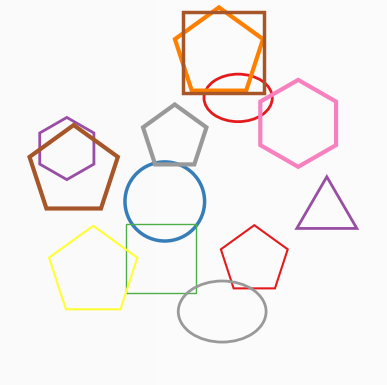[{"shape": "oval", "thickness": 2, "radius": 0.44, "center": [0.615, 0.746]}, {"shape": "pentagon", "thickness": 1.5, "radius": 0.45, "center": [0.656, 0.324]}, {"shape": "circle", "thickness": 2.5, "radius": 0.51, "center": [0.425, 0.477]}, {"shape": "square", "thickness": 1, "radius": 0.45, "center": [0.414, 0.328]}, {"shape": "triangle", "thickness": 2, "radius": 0.45, "center": [0.843, 0.451]}, {"shape": "hexagon", "thickness": 2, "radius": 0.4, "center": [0.172, 0.614]}, {"shape": "pentagon", "thickness": 3, "radius": 0.6, "center": [0.565, 0.861]}, {"shape": "pentagon", "thickness": 1.5, "radius": 0.6, "center": [0.241, 0.294]}, {"shape": "square", "thickness": 2.5, "radius": 0.52, "center": [0.578, 0.864]}, {"shape": "pentagon", "thickness": 3, "radius": 0.6, "center": [0.19, 0.555]}, {"shape": "hexagon", "thickness": 3, "radius": 0.56, "center": [0.77, 0.68]}, {"shape": "oval", "thickness": 2, "radius": 0.57, "center": [0.573, 0.191]}, {"shape": "pentagon", "thickness": 3, "radius": 0.43, "center": [0.451, 0.643]}]